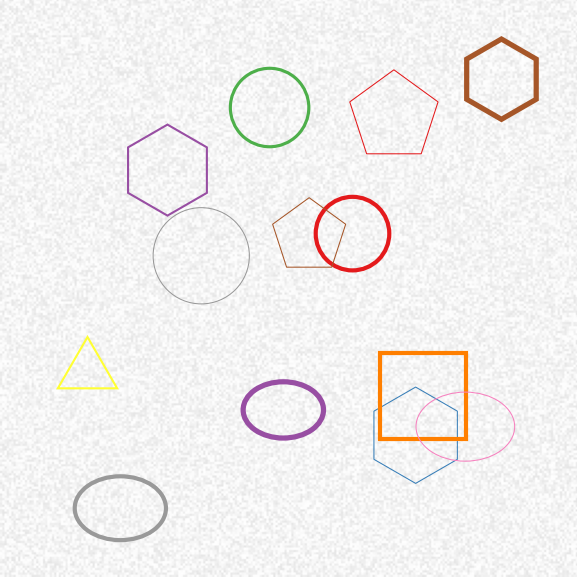[{"shape": "circle", "thickness": 2, "radius": 0.32, "center": [0.61, 0.595]}, {"shape": "pentagon", "thickness": 0.5, "radius": 0.4, "center": [0.682, 0.798]}, {"shape": "hexagon", "thickness": 0.5, "radius": 0.42, "center": [0.72, 0.245]}, {"shape": "circle", "thickness": 1.5, "radius": 0.34, "center": [0.467, 0.813]}, {"shape": "hexagon", "thickness": 1, "radius": 0.39, "center": [0.29, 0.705]}, {"shape": "oval", "thickness": 2.5, "radius": 0.35, "center": [0.491, 0.289]}, {"shape": "square", "thickness": 2, "radius": 0.37, "center": [0.732, 0.313]}, {"shape": "triangle", "thickness": 1, "radius": 0.3, "center": [0.152, 0.356]}, {"shape": "pentagon", "thickness": 0.5, "radius": 0.33, "center": [0.535, 0.59]}, {"shape": "hexagon", "thickness": 2.5, "radius": 0.35, "center": [0.868, 0.862]}, {"shape": "oval", "thickness": 0.5, "radius": 0.43, "center": [0.806, 0.26]}, {"shape": "circle", "thickness": 0.5, "radius": 0.42, "center": [0.348, 0.556]}, {"shape": "oval", "thickness": 2, "radius": 0.39, "center": [0.208, 0.119]}]